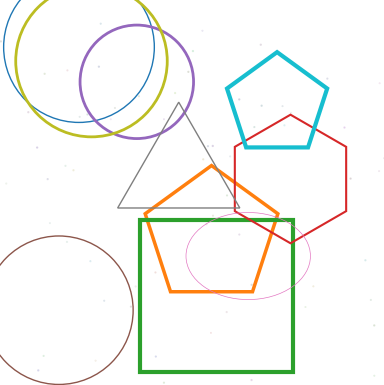[{"shape": "circle", "thickness": 1, "radius": 0.98, "center": [0.205, 0.878]}, {"shape": "pentagon", "thickness": 2.5, "radius": 0.91, "center": [0.549, 0.389]}, {"shape": "square", "thickness": 3, "radius": 0.99, "center": [0.563, 0.231]}, {"shape": "hexagon", "thickness": 1.5, "radius": 0.83, "center": [0.755, 0.535]}, {"shape": "circle", "thickness": 2, "radius": 0.74, "center": [0.355, 0.787]}, {"shape": "circle", "thickness": 1, "radius": 0.96, "center": [0.153, 0.194]}, {"shape": "oval", "thickness": 0.5, "radius": 0.81, "center": [0.645, 0.335]}, {"shape": "triangle", "thickness": 1, "radius": 0.92, "center": [0.464, 0.551]}, {"shape": "circle", "thickness": 2, "radius": 0.98, "center": [0.238, 0.841]}, {"shape": "pentagon", "thickness": 3, "radius": 0.68, "center": [0.72, 0.728]}]